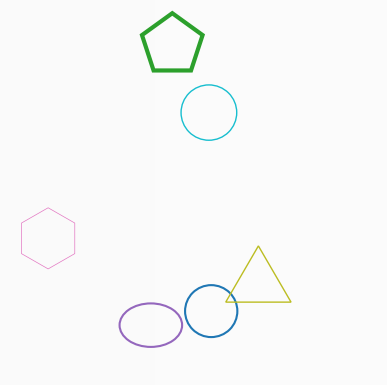[{"shape": "circle", "thickness": 1.5, "radius": 0.34, "center": [0.545, 0.192]}, {"shape": "pentagon", "thickness": 3, "radius": 0.41, "center": [0.445, 0.883]}, {"shape": "oval", "thickness": 1.5, "radius": 0.4, "center": [0.389, 0.155]}, {"shape": "hexagon", "thickness": 0.5, "radius": 0.4, "center": [0.124, 0.381]}, {"shape": "triangle", "thickness": 1, "radius": 0.49, "center": [0.667, 0.264]}, {"shape": "circle", "thickness": 1, "radius": 0.36, "center": [0.539, 0.708]}]